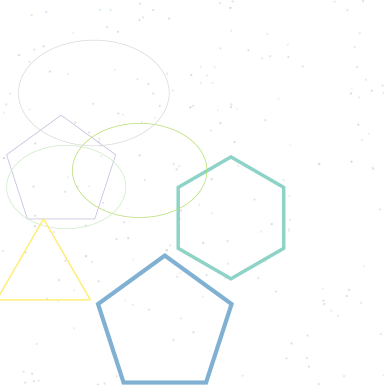[{"shape": "hexagon", "thickness": 2.5, "radius": 0.79, "center": [0.6, 0.434]}, {"shape": "pentagon", "thickness": 0.5, "radius": 0.74, "center": [0.159, 0.552]}, {"shape": "pentagon", "thickness": 3, "radius": 0.91, "center": [0.428, 0.154]}, {"shape": "oval", "thickness": 0.5, "radius": 0.87, "center": [0.363, 0.557]}, {"shape": "oval", "thickness": 0.5, "radius": 0.98, "center": [0.244, 0.759]}, {"shape": "oval", "thickness": 0.5, "radius": 0.77, "center": [0.172, 0.514]}, {"shape": "triangle", "thickness": 1, "radius": 0.7, "center": [0.113, 0.291]}]